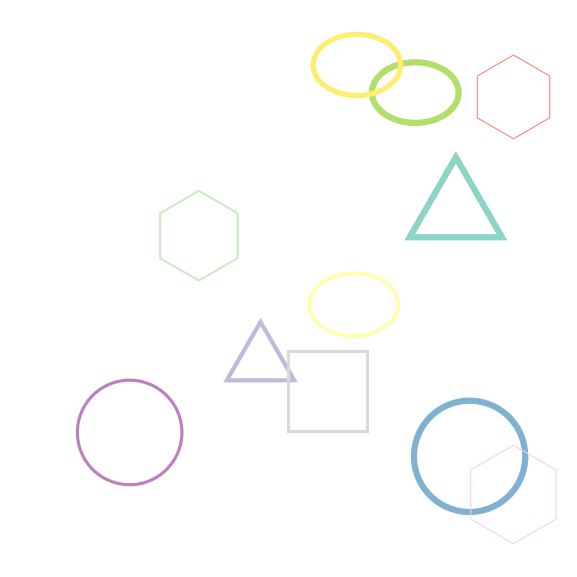[{"shape": "triangle", "thickness": 3, "radius": 0.46, "center": [0.789, 0.635]}, {"shape": "oval", "thickness": 2, "radius": 0.39, "center": [0.613, 0.472]}, {"shape": "triangle", "thickness": 2, "radius": 0.34, "center": [0.451, 0.374]}, {"shape": "hexagon", "thickness": 0.5, "radius": 0.36, "center": [0.889, 0.831]}, {"shape": "circle", "thickness": 3, "radius": 0.48, "center": [0.813, 0.209]}, {"shape": "oval", "thickness": 3, "radius": 0.37, "center": [0.719, 0.839]}, {"shape": "hexagon", "thickness": 0.5, "radius": 0.43, "center": [0.889, 0.143]}, {"shape": "square", "thickness": 1.5, "radius": 0.34, "center": [0.567, 0.322]}, {"shape": "circle", "thickness": 1.5, "radius": 0.45, "center": [0.224, 0.25]}, {"shape": "hexagon", "thickness": 1, "radius": 0.39, "center": [0.344, 0.591]}, {"shape": "oval", "thickness": 2.5, "radius": 0.38, "center": [0.618, 0.887]}]